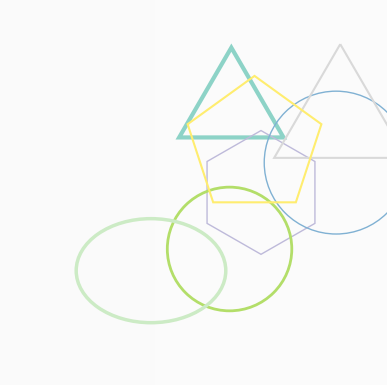[{"shape": "triangle", "thickness": 3, "radius": 0.78, "center": [0.597, 0.721]}, {"shape": "hexagon", "thickness": 1, "radius": 0.8, "center": [0.674, 0.5]}, {"shape": "circle", "thickness": 1, "radius": 0.93, "center": [0.867, 0.578]}, {"shape": "circle", "thickness": 2, "radius": 0.8, "center": [0.592, 0.353]}, {"shape": "triangle", "thickness": 1.5, "radius": 0.98, "center": [0.878, 0.688]}, {"shape": "oval", "thickness": 2.5, "radius": 0.97, "center": [0.39, 0.297]}, {"shape": "pentagon", "thickness": 1.5, "radius": 0.91, "center": [0.657, 0.621]}]